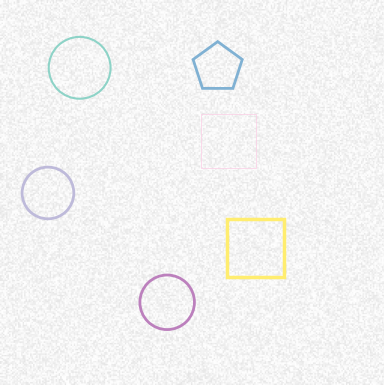[{"shape": "circle", "thickness": 1.5, "radius": 0.4, "center": [0.207, 0.824]}, {"shape": "circle", "thickness": 2, "radius": 0.34, "center": [0.125, 0.499]}, {"shape": "pentagon", "thickness": 2, "radius": 0.34, "center": [0.565, 0.825]}, {"shape": "square", "thickness": 0.5, "radius": 0.36, "center": [0.593, 0.634]}, {"shape": "circle", "thickness": 2, "radius": 0.35, "center": [0.434, 0.215]}, {"shape": "square", "thickness": 2.5, "radius": 0.37, "center": [0.664, 0.357]}]